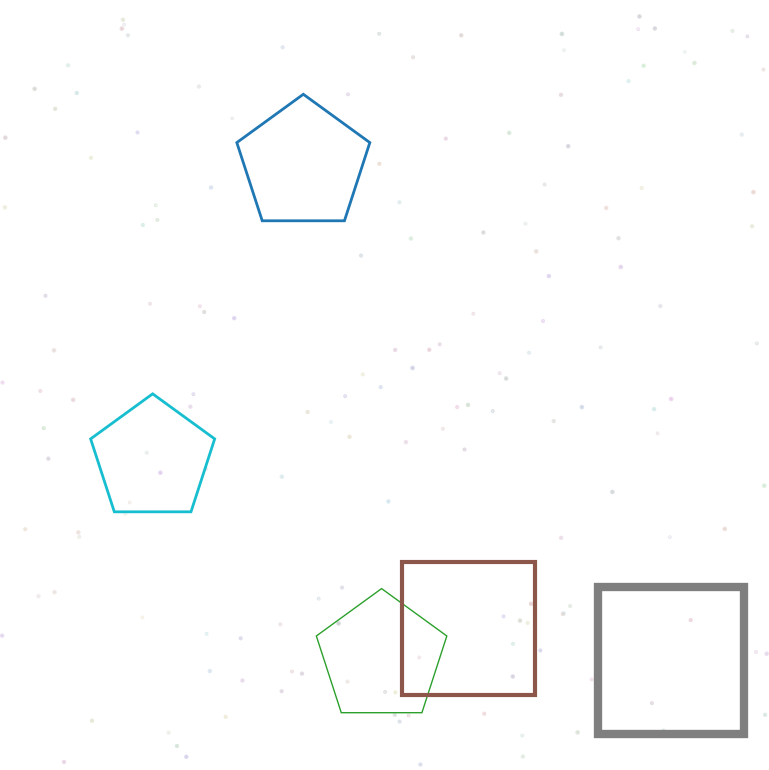[{"shape": "pentagon", "thickness": 1, "radius": 0.45, "center": [0.394, 0.787]}, {"shape": "pentagon", "thickness": 0.5, "radius": 0.45, "center": [0.496, 0.147]}, {"shape": "square", "thickness": 1.5, "radius": 0.43, "center": [0.608, 0.184]}, {"shape": "square", "thickness": 3, "radius": 0.48, "center": [0.871, 0.142]}, {"shape": "pentagon", "thickness": 1, "radius": 0.42, "center": [0.198, 0.404]}]